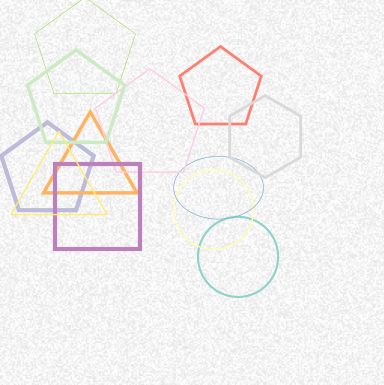[{"shape": "circle", "thickness": 1.5, "radius": 0.52, "center": [0.618, 0.333]}, {"shape": "circle", "thickness": 1, "radius": 0.52, "center": [0.555, 0.455]}, {"shape": "pentagon", "thickness": 3, "radius": 0.63, "center": [0.123, 0.556]}, {"shape": "pentagon", "thickness": 2, "radius": 0.56, "center": [0.573, 0.768]}, {"shape": "oval", "thickness": 0.5, "radius": 0.58, "center": [0.568, 0.512]}, {"shape": "triangle", "thickness": 2.5, "radius": 0.7, "center": [0.234, 0.569]}, {"shape": "pentagon", "thickness": 0.5, "radius": 0.69, "center": [0.221, 0.869]}, {"shape": "pentagon", "thickness": 1, "radius": 0.74, "center": [0.389, 0.673]}, {"shape": "hexagon", "thickness": 2, "radius": 0.53, "center": [0.689, 0.645]}, {"shape": "square", "thickness": 3, "radius": 0.55, "center": [0.253, 0.463]}, {"shape": "pentagon", "thickness": 2.5, "radius": 0.66, "center": [0.197, 0.738]}, {"shape": "triangle", "thickness": 1, "radius": 0.72, "center": [0.153, 0.515]}]